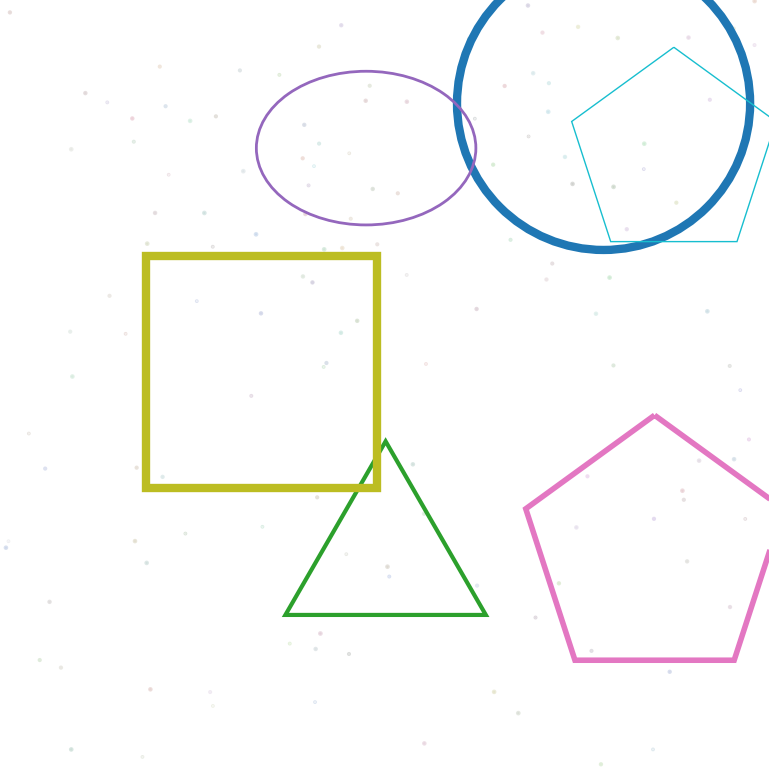[{"shape": "circle", "thickness": 3, "radius": 0.95, "center": [0.784, 0.866]}, {"shape": "triangle", "thickness": 1.5, "radius": 0.75, "center": [0.501, 0.277]}, {"shape": "oval", "thickness": 1, "radius": 0.71, "center": [0.475, 0.808]}, {"shape": "pentagon", "thickness": 2, "radius": 0.88, "center": [0.85, 0.285]}, {"shape": "square", "thickness": 3, "radius": 0.75, "center": [0.34, 0.517]}, {"shape": "pentagon", "thickness": 0.5, "radius": 0.7, "center": [0.875, 0.799]}]